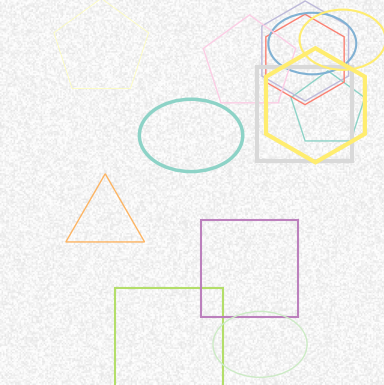[{"shape": "pentagon", "thickness": 1, "radius": 0.5, "center": [0.852, 0.715]}, {"shape": "oval", "thickness": 2.5, "radius": 0.67, "center": [0.496, 0.648]}, {"shape": "pentagon", "thickness": 0.5, "radius": 0.65, "center": [0.263, 0.875]}, {"shape": "hexagon", "thickness": 1, "radius": 0.65, "center": [0.793, 0.868]}, {"shape": "hexagon", "thickness": 1, "radius": 0.59, "center": [0.792, 0.846]}, {"shape": "oval", "thickness": 1.5, "radius": 0.57, "center": [0.811, 0.887]}, {"shape": "triangle", "thickness": 1, "radius": 0.59, "center": [0.273, 0.431]}, {"shape": "square", "thickness": 1.5, "radius": 0.7, "center": [0.438, 0.112]}, {"shape": "pentagon", "thickness": 1, "radius": 0.63, "center": [0.648, 0.835]}, {"shape": "square", "thickness": 3, "radius": 0.61, "center": [0.791, 0.705]}, {"shape": "square", "thickness": 1.5, "radius": 0.63, "center": [0.649, 0.302]}, {"shape": "oval", "thickness": 1, "radius": 0.61, "center": [0.675, 0.106]}, {"shape": "oval", "thickness": 1.5, "radius": 0.56, "center": [0.89, 0.897]}, {"shape": "hexagon", "thickness": 3, "radius": 0.74, "center": [0.819, 0.727]}]